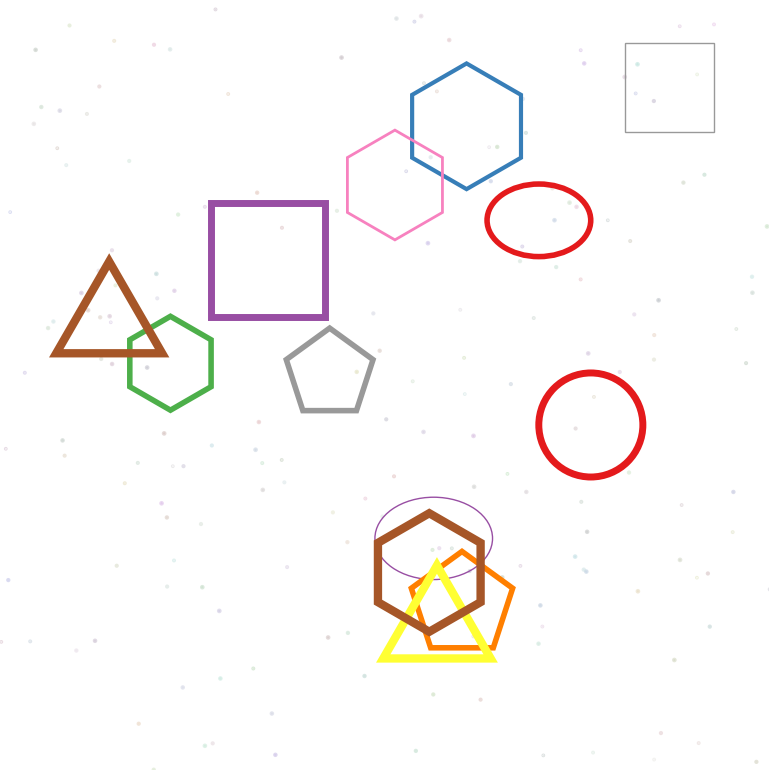[{"shape": "oval", "thickness": 2, "radius": 0.34, "center": [0.7, 0.714]}, {"shape": "circle", "thickness": 2.5, "radius": 0.34, "center": [0.767, 0.448]}, {"shape": "hexagon", "thickness": 1.5, "radius": 0.41, "center": [0.606, 0.836]}, {"shape": "hexagon", "thickness": 2, "radius": 0.3, "center": [0.221, 0.528]}, {"shape": "square", "thickness": 2.5, "radius": 0.37, "center": [0.348, 0.663]}, {"shape": "oval", "thickness": 0.5, "radius": 0.38, "center": [0.563, 0.301]}, {"shape": "pentagon", "thickness": 2, "radius": 0.35, "center": [0.6, 0.215]}, {"shape": "triangle", "thickness": 3, "radius": 0.4, "center": [0.567, 0.185]}, {"shape": "hexagon", "thickness": 3, "radius": 0.38, "center": [0.558, 0.256]}, {"shape": "triangle", "thickness": 3, "radius": 0.4, "center": [0.142, 0.581]}, {"shape": "hexagon", "thickness": 1, "radius": 0.36, "center": [0.513, 0.76]}, {"shape": "square", "thickness": 0.5, "radius": 0.29, "center": [0.87, 0.886]}, {"shape": "pentagon", "thickness": 2, "radius": 0.3, "center": [0.428, 0.515]}]